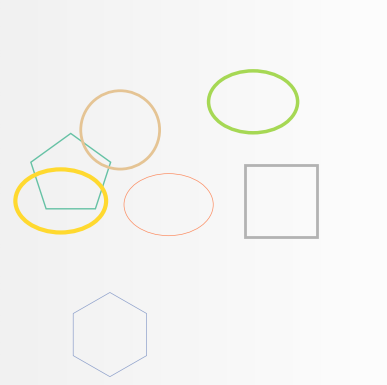[{"shape": "pentagon", "thickness": 1, "radius": 0.54, "center": [0.183, 0.545]}, {"shape": "oval", "thickness": 0.5, "radius": 0.58, "center": [0.435, 0.468]}, {"shape": "hexagon", "thickness": 0.5, "radius": 0.55, "center": [0.284, 0.131]}, {"shape": "oval", "thickness": 2.5, "radius": 0.57, "center": [0.653, 0.736]}, {"shape": "oval", "thickness": 3, "radius": 0.59, "center": [0.157, 0.478]}, {"shape": "circle", "thickness": 2, "radius": 0.51, "center": [0.31, 0.663]}, {"shape": "square", "thickness": 2, "radius": 0.46, "center": [0.725, 0.478]}]